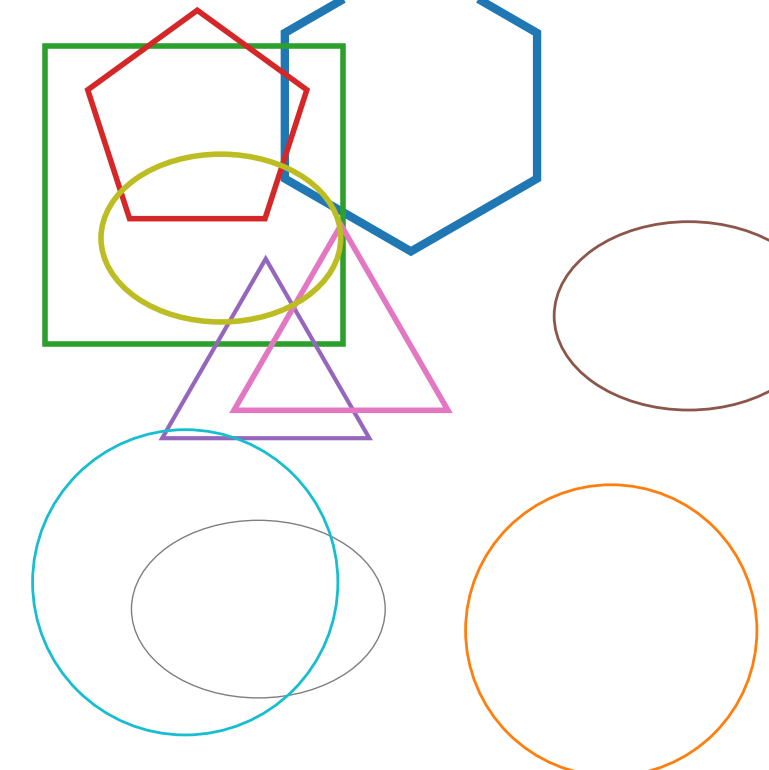[{"shape": "hexagon", "thickness": 3, "radius": 0.95, "center": [0.534, 0.863]}, {"shape": "circle", "thickness": 1, "radius": 0.95, "center": [0.794, 0.181]}, {"shape": "square", "thickness": 2, "radius": 0.97, "center": [0.252, 0.746]}, {"shape": "pentagon", "thickness": 2, "radius": 0.75, "center": [0.256, 0.837]}, {"shape": "triangle", "thickness": 1.5, "radius": 0.78, "center": [0.345, 0.509]}, {"shape": "oval", "thickness": 1, "radius": 0.87, "center": [0.894, 0.59]}, {"shape": "triangle", "thickness": 2, "radius": 0.8, "center": [0.443, 0.547]}, {"shape": "oval", "thickness": 0.5, "radius": 0.82, "center": [0.335, 0.209]}, {"shape": "oval", "thickness": 2, "radius": 0.78, "center": [0.287, 0.691]}, {"shape": "circle", "thickness": 1, "radius": 0.99, "center": [0.241, 0.244]}]